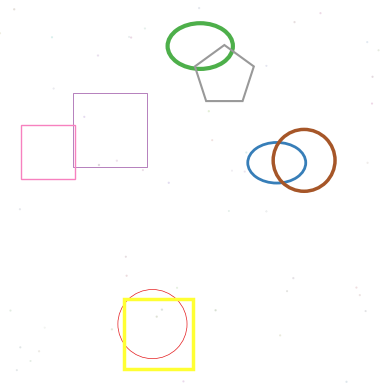[{"shape": "circle", "thickness": 0.5, "radius": 0.45, "center": [0.396, 0.158]}, {"shape": "oval", "thickness": 2, "radius": 0.38, "center": [0.719, 0.577]}, {"shape": "oval", "thickness": 3, "radius": 0.42, "center": [0.52, 0.88]}, {"shape": "square", "thickness": 0.5, "radius": 0.48, "center": [0.285, 0.663]}, {"shape": "square", "thickness": 2.5, "radius": 0.45, "center": [0.412, 0.132]}, {"shape": "circle", "thickness": 2.5, "radius": 0.4, "center": [0.79, 0.584]}, {"shape": "square", "thickness": 1, "radius": 0.35, "center": [0.125, 0.606]}, {"shape": "pentagon", "thickness": 1.5, "radius": 0.4, "center": [0.583, 0.803]}]